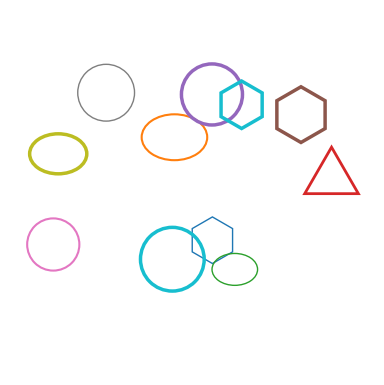[{"shape": "hexagon", "thickness": 1, "radius": 0.3, "center": [0.552, 0.376]}, {"shape": "oval", "thickness": 1.5, "radius": 0.43, "center": [0.453, 0.644]}, {"shape": "oval", "thickness": 1, "radius": 0.3, "center": [0.61, 0.3]}, {"shape": "triangle", "thickness": 2, "radius": 0.4, "center": [0.861, 0.537]}, {"shape": "circle", "thickness": 2.5, "radius": 0.4, "center": [0.551, 0.755]}, {"shape": "hexagon", "thickness": 2.5, "radius": 0.36, "center": [0.782, 0.702]}, {"shape": "circle", "thickness": 1.5, "radius": 0.34, "center": [0.138, 0.365]}, {"shape": "circle", "thickness": 1, "radius": 0.37, "center": [0.276, 0.759]}, {"shape": "oval", "thickness": 2.5, "radius": 0.37, "center": [0.151, 0.6]}, {"shape": "hexagon", "thickness": 2.5, "radius": 0.31, "center": [0.628, 0.728]}, {"shape": "circle", "thickness": 2.5, "radius": 0.41, "center": [0.448, 0.327]}]